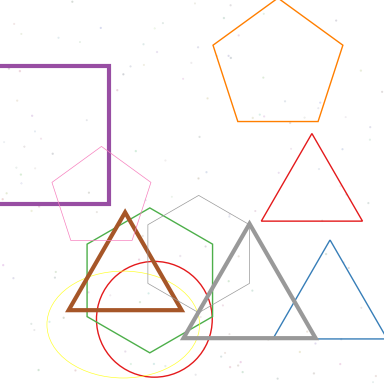[{"shape": "circle", "thickness": 1, "radius": 0.75, "center": [0.401, 0.171]}, {"shape": "triangle", "thickness": 1, "radius": 0.76, "center": [0.81, 0.501]}, {"shape": "triangle", "thickness": 1, "radius": 0.86, "center": [0.857, 0.205]}, {"shape": "hexagon", "thickness": 1, "radius": 0.94, "center": [0.389, 0.272]}, {"shape": "square", "thickness": 3, "radius": 0.89, "center": [0.103, 0.65]}, {"shape": "pentagon", "thickness": 1, "radius": 0.89, "center": [0.722, 0.828]}, {"shape": "oval", "thickness": 0.5, "radius": 0.99, "center": [0.32, 0.157]}, {"shape": "triangle", "thickness": 3, "radius": 0.85, "center": [0.325, 0.279]}, {"shape": "pentagon", "thickness": 0.5, "radius": 0.68, "center": [0.263, 0.484]}, {"shape": "triangle", "thickness": 3, "radius": 0.99, "center": [0.648, 0.221]}, {"shape": "hexagon", "thickness": 0.5, "radius": 0.76, "center": [0.516, 0.34]}]